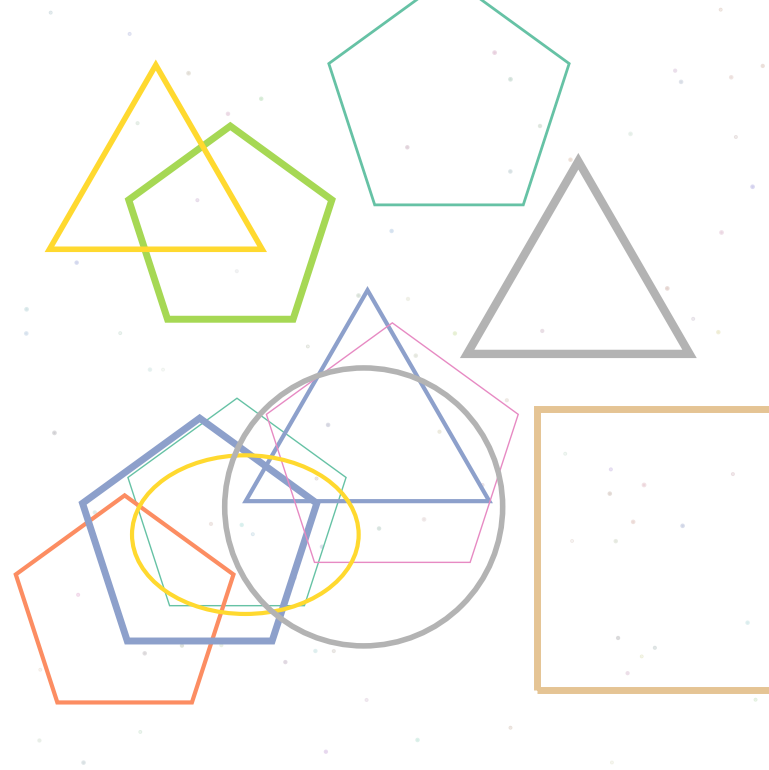[{"shape": "pentagon", "thickness": 1, "radius": 0.82, "center": [0.583, 0.867]}, {"shape": "pentagon", "thickness": 0.5, "radius": 0.74, "center": [0.308, 0.334]}, {"shape": "pentagon", "thickness": 1.5, "radius": 0.74, "center": [0.162, 0.208]}, {"shape": "pentagon", "thickness": 2.5, "radius": 0.8, "center": [0.259, 0.297]}, {"shape": "triangle", "thickness": 1.5, "radius": 0.91, "center": [0.477, 0.44]}, {"shape": "pentagon", "thickness": 0.5, "radius": 0.86, "center": [0.509, 0.409]}, {"shape": "pentagon", "thickness": 2.5, "radius": 0.69, "center": [0.299, 0.698]}, {"shape": "triangle", "thickness": 2, "radius": 0.8, "center": [0.202, 0.756]}, {"shape": "oval", "thickness": 1.5, "radius": 0.74, "center": [0.319, 0.306]}, {"shape": "square", "thickness": 2.5, "radius": 0.91, "center": [0.879, 0.286]}, {"shape": "circle", "thickness": 2, "radius": 0.9, "center": [0.472, 0.342]}, {"shape": "triangle", "thickness": 3, "radius": 0.83, "center": [0.751, 0.624]}]